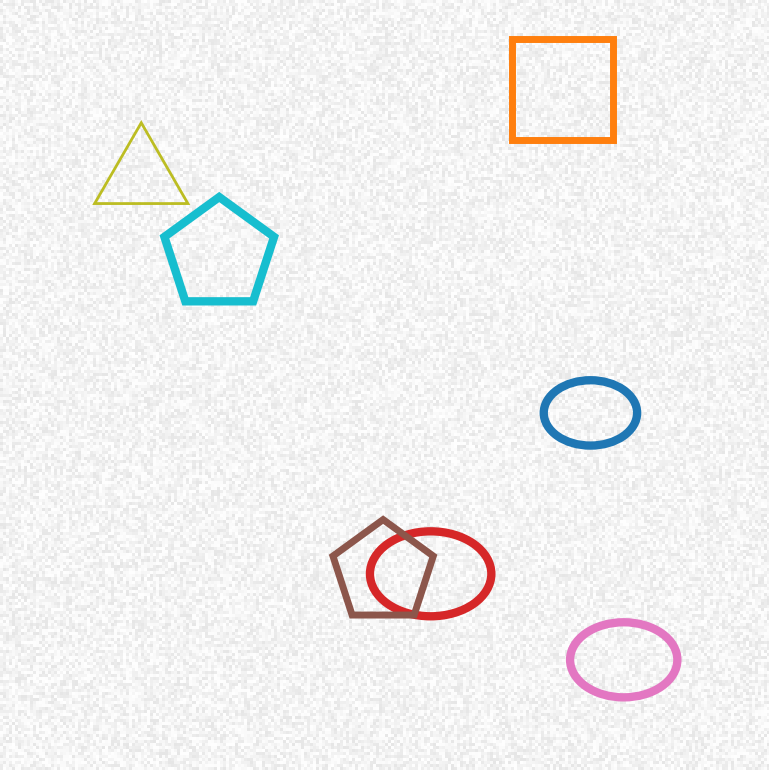[{"shape": "oval", "thickness": 3, "radius": 0.3, "center": [0.767, 0.464]}, {"shape": "square", "thickness": 2.5, "radius": 0.33, "center": [0.73, 0.884]}, {"shape": "oval", "thickness": 3, "radius": 0.39, "center": [0.559, 0.255]}, {"shape": "pentagon", "thickness": 2.5, "radius": 0.34, "center": [0.498, 0.257]}, {"shape": "oval", "thickness": 3, "radius": 0.35, "center": [0.81, 0.143]}, {"shape": "triangle", "thickness": 1, "radius": 0.35, "center": [0.183, 0.771]}, {"shape": "pentagon", "thickness": 3, "radius": 0.37, "center": [0.285, 0.669]}]